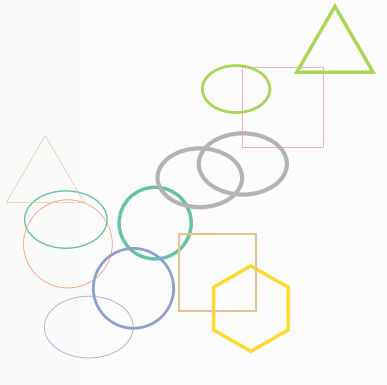[{"shape": "oval", "thickness": 1, "radius": 0.53, "center": [0.17, 0.43]}, {"shape": "circle", "thickness": 2.5, "radius": 0.47, "center": [0.4, 0.42]}, {"shape": "circle", "thickness": 0.5, "radius": 0.57, "center": [0.175, 0.367]}, {"shape": "oval", "thickness": 0.5, "radius": 0.57, "center": [0.229, 0.15]}, {"shape": "circle", "thickness": 2, "radius": 0.52, "center": [0.344, 0.251]}, {"shape": "square", "thickness": 0.5, "radius": 0.52, "center": [0.728, 0.722]}, {"shape": "oval", "thickness": 2, "radius": 0.44, "center": [0.609, 0.769]}, {"shape": "triangle", "thickness": 2.5, "radius": 0.57, "center": [0.864, 0.869]}, {"shape": "hexagon", "thickness": 2.5, "radius": 0.55, "center": [0.647, 0.198]}, {"shape": "square", "thickness": 1.5, "radius": 0.5, "center": [0.562, 0.292]}, {"shape": "triangle", "thickness": 0.5, "radius": 0.58, "center": [0.117, 0.532]}, {"shape": "oval", "thickness": 3, "radius": 0.55, "center": [0.516, 0.538]}, {"shape": "oval", "thickness": 3, "radius": 0.57, "center": [0.627, 0.574]}]